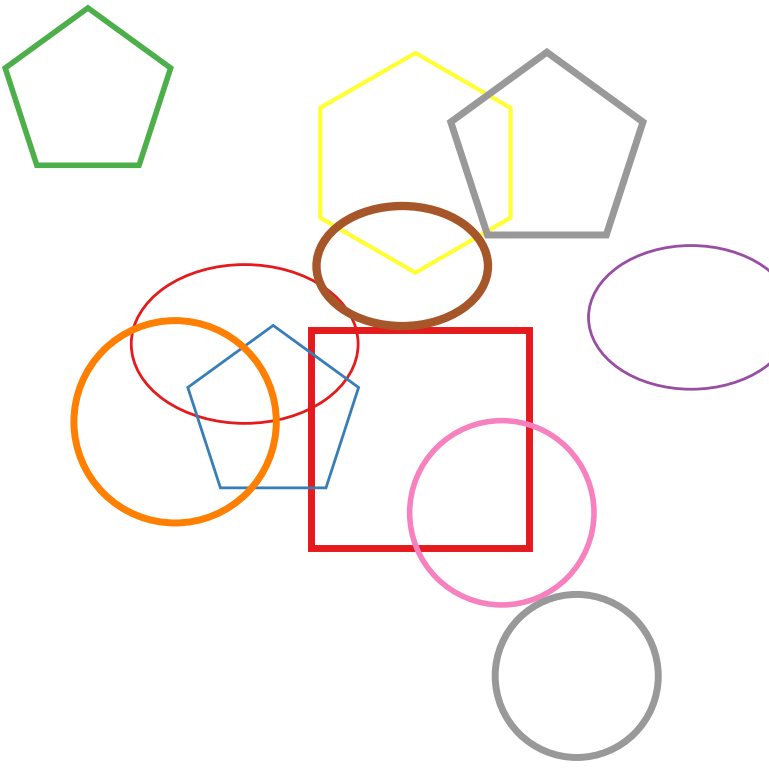[{"shape": "square", "thickness": 2.5, "radius": 0.71, "center": [0.545, 0.43]}, {"shape": "oval", "thickness": 1, "radius": 0.74, "center": [0.318, 0.553]}, {"shape": "pentagon", "thickness": 1, "radius": 0.58, "center": [0.355, 0.461]}, {"shape": "pentagon", "thickness": 2, "radius": 0.56, "center": [0.114, 0.877]}, {"shape": "oval", "thickness": 1, "radius": 0.67, "center": [0.898, 0.588]}, {"shape": "circle", "thickness": 2.5, "radius": 0.66, "center": [0.227, 0.452]}, {"shape": "hexagon", "thickness": 1.5, "radius": 0.71, "center": [0.539, 0.789]}, {"shape": "oval", "thickness": 3, "radius": 0.56, "center": [0.522, 0.655]}, {"shape": "circle", "thickness": 2, "radius": 0.6, "center": [0.652, 0.334]}, {"shape": "pentagon", "thickness": 2.5, "radius": 0.66, "center": [0.71, 0.801]}, {"shape": "circle", "thickness": 2.5, "radius": 0.53, "center": [0.749, 0.122]}]